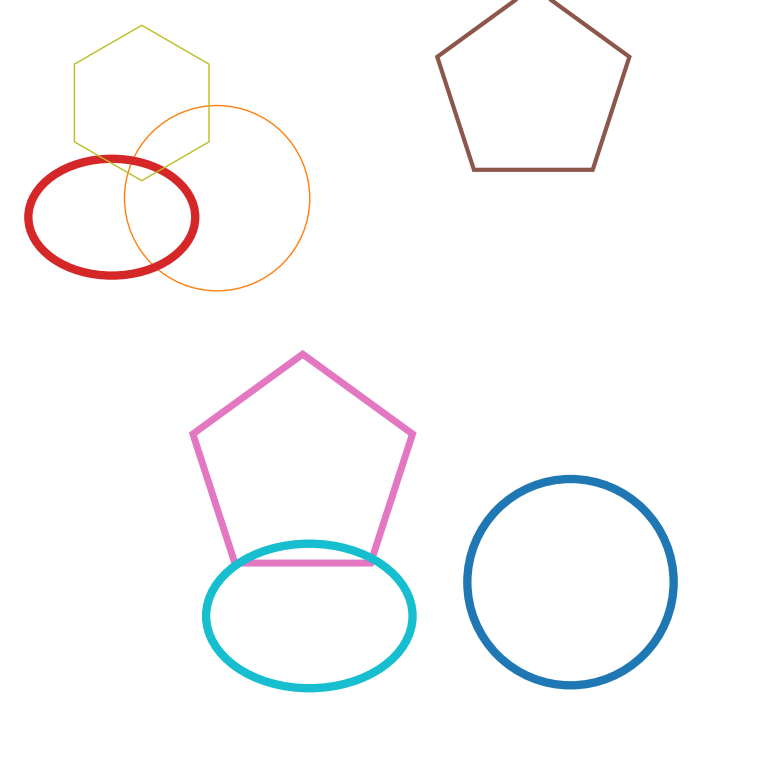[{"shape": "circle", "thickness": 3, "radius": 0.67, "center": [0.741, 0.244]}, {"shape": "circle", "thickness": 0.5, "radius": 0.6, "center": [0.282, 0.743]}, {"shape": "oval", "thickness": 3, "radius": 0.54, "center": [0.145, 0.718]}, {"shape": "pentagon", "thickness": 1.5, "radius": 0.66, "center": [0.693, 0.886]}, {"shape": "pentagon", "thickness": 2.5, "radius": 0.75, "center": [0.393, 0.39]}, {"shape": "hexagon", "thickness": 0.5, "radius": 0.5, "center": [0.184, 0.866]}, {"shape": "oval", "thickness": 3, "radius": 0.67, "center": [0.402, 0.2]}]